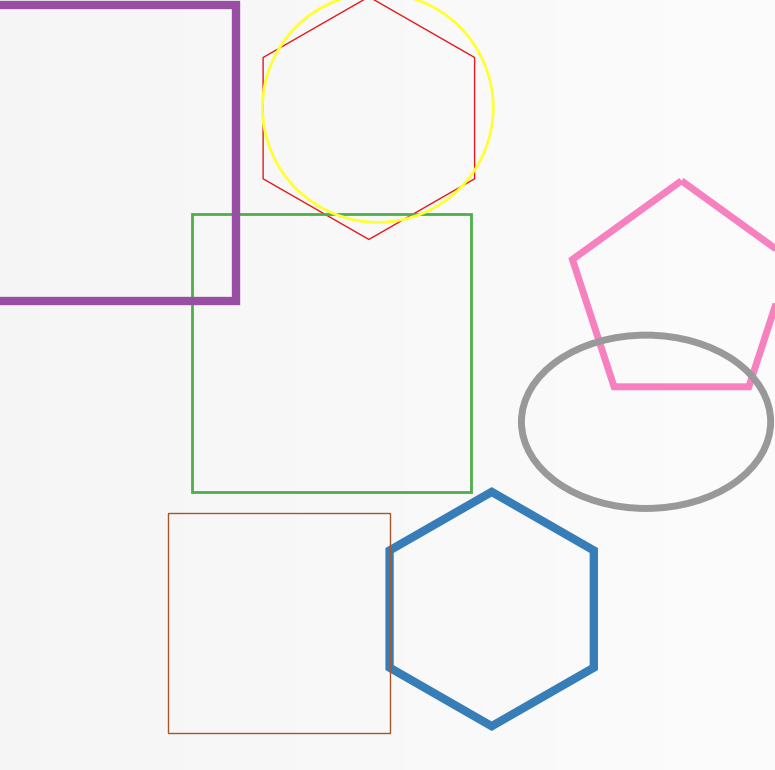[{"shape": "hexagon", "thickness": 0.5, "radius": 0.79, "center": [0.476, 0.847]}, {"shape": "hexagon", "thickness": 3, "radius": 0.76, "center": [0.634, 0.209]}, {"shape": "square", "thickness": 1, "radius": 0.9, "center": [0.428, 0.542]}, {"shape": "square", "thickness": 3, "radius": 0.96, "center": [0.113, 0.801]}, {"shape": "circle", "thickness": 1, "radius": 0.74, "center": [0.488, 0.86]}, {"shape": "square", "thickness": 0.5, "radius": 0.71, "center": [0.36, 0.191]}, {"shape": "pentagon", "thickness": 2.5, "radius": 0.74, "center": [0.879, 0.617]}, {"shape": "oval", "thickness": 2.5, "radius": 0.8, "center": [0.834, 0.452]}]